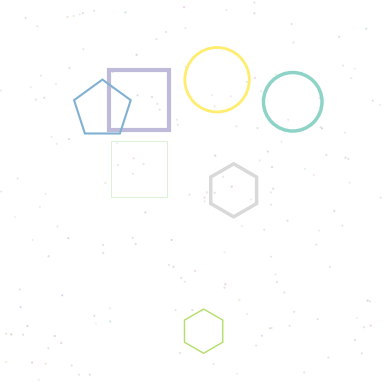[{"shape": "circle", "thickness": 2.5, "radius": 0.38, "center": [0.76, 0.736]}, {"shape": "square", "thickness": 3, "radius": 0.39, "center": [0.36, 0.741]}, {"shape": "pentagon", "thickness": 1.5, "radius": 0.39, "center": [0.266, 0.716]}, {"shape": "hexagon", "thickness": 1, "radius": 0.29, "center": [0.529, 0.14]}, {"shape": "hexagon", "thickness": 2.5, "radius": 0.34, "center": [0.607, 0.506]}, {"shape": "square", "thickness": 0.5, "radius": 0.37, "center": [0.362, 0.562]}, {"shape": "circle", "thickness": 2, "radius": 0.42, "center": [0.564, 0.793]}]